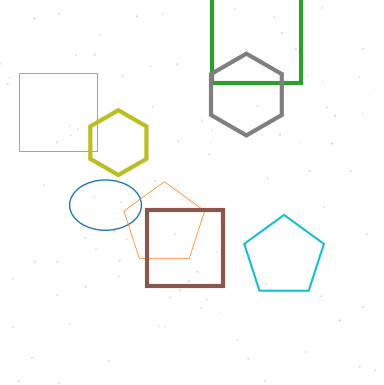[{"shape": "oval", "thickness": 1, "radius": 0.47, "center": [0.274, 0.467]}, {"shape": "pentagon", "thickness": 0.5, "radius": 0.55, "center": [0.427, 0.418]}, {"shape": "square", "thickness": 3, "radius": 0.58, "center": [0.667, 0.899]}, {"shape": "square", "thickness": 0.5, "radius": 0.51, "center": [0.151, 0.71]}, {"shape": "square", "thickness": 3, "radius": 0.49, "center": [0.481, 0.357]}, {"shape": "hexagon", "thickness": 3, "radius": 0.53, "center": [0.64, 0.754]}, {"shape": "hexagon", "thickness": 3, "radius": 0.42, "center": [0.307, 0.63]}, {"shape": "pentagon", "thickness": 1.5, "radius": 0.54, "center": [0.738, 0.333]}]